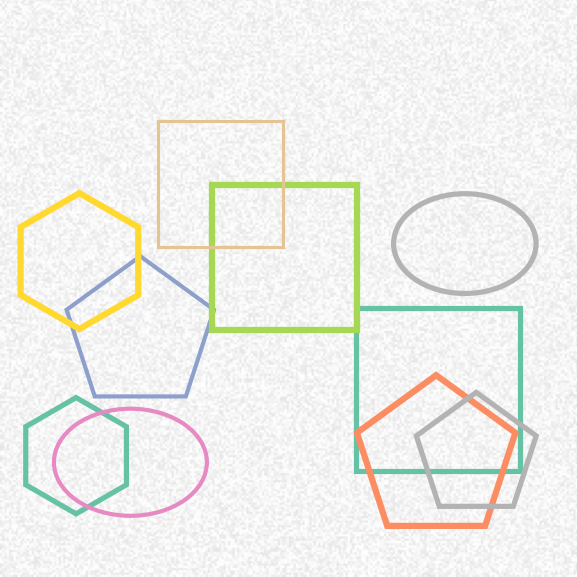[{"shape": "square", "thickness": 2.5, "radius": 0.71, "center": [0.758, 0.325]}, {"shape": "hexagon", "thickness": 2.5, "radius": 0.5, "center": [0.132, 0.21]}, {"shape": "pentagon", "thickness": 3, "radius": 0.72, "center": [0.755, 0.205]}, {"shape": "pentagon", "thickness": 2, "radius": 0.67, "center": [0.243, 0.421]}, {"shape": "oval", "thickness": 2, "radius": 0.66, "center": [0.226, 0.199]}, {"shape": "square", "thickness": 3, "radius": 0.63, "center": [0.492, 0.554]}, {"shape": "hexagon", "thickness": 3, "radius": 0.59, "center": [0.138, 0.547]}, {"shape": "square", "thickness": 1.5, "radius": 0.54, "center": [0.382, 0.681]}, {"shape": "oval", "thickness": 2.5, "radius": 0.62, "center": [0.805, 0.577]}, {"shape": "pentagon", "thickness": 2.5, "radius": 0.55, "center": [0.825, 0.211]}]